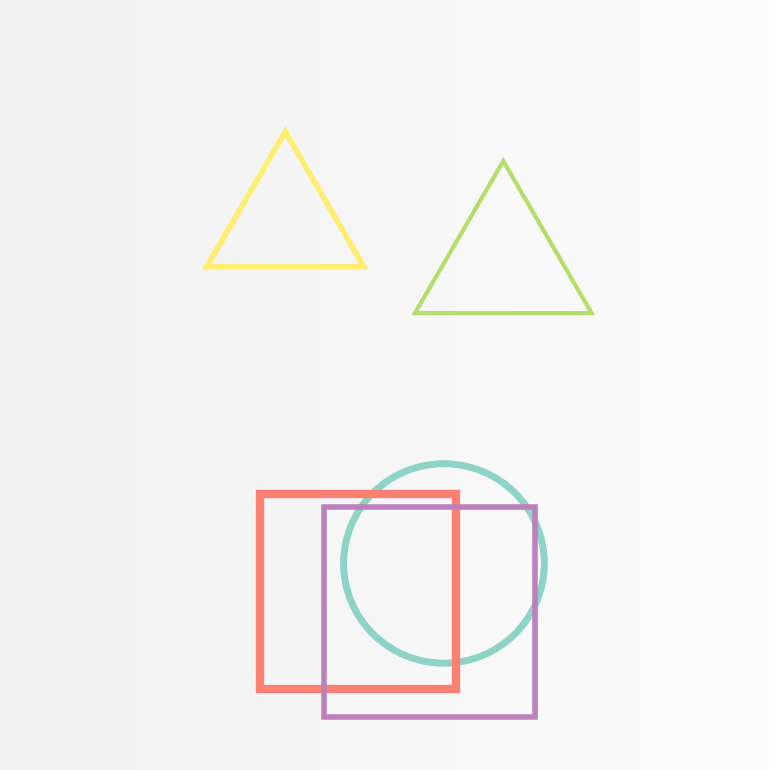[{"shape": "circle", "thickness": 2.5, "radius": 0.65, "center": [0.573, 0.268]}, {"shape": "square", "thickness": 3, "radius": 0.63, "center": [0.462, 0.231]}, {"shape": "triangle", "thickness": 1.5, "radius": 0.66, "center": [0.649, 0.659]}, {"shape": "square", "thickness": 2, "radius": 0.68, "center": [0.554, 0.205]}, {"shape": "triangle", "thickness": 2, "radius": 0.59, "center": [0.368, 0.712]}]